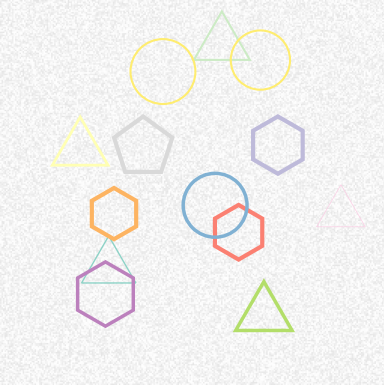[{"shape": "triangle", "thickness": 1, "radius": 0.41, "center": [0.282, 0.306]}, {"shape": "triangle", "thickness": 2, "radius": 0.42, "center": [0.208, 0.613]}, {"shape": "hexagon", "thickness": 3, "radius": 0.37, "center": [0.722, 0.623]}, {"shape": "hexagon", "thickness": 3, "radius": 0.35, "center": [0.62, 0.397]}, {"shape": "circle", "thickness": 2.5, "radius": 0.41, "center": [0.559, 0.467]}, {"shape": "hexagon", "thickness": 3, "radius": 0.33, "center": [0.296, 0.445]}, {"shape": "triangle", "thickness": 2.5, "radius": 0.42, "center": [0.685, 0.184]}, {"shape": "triangle", "thickness": 0.5, "radius": 0.36, "center": [0.886, 0.447]}, {"shape": "pentagon", "thickness": 3, "radius": 0.4, "center": [0.372, 0.618]}, {"shape": "hexagon", "thickness": 2.5, "radius": 0.42, "center": [0.274, 0.236]}, {"shape": "triangle", "thickness": 1.5, "radius": 0.42, "center": [0.576, 0.886]}, {"shape": "circle", "thickness": 1.5, "radius": 0.38, "center": [0.676, 0.844]}, {"shape": "circle", "thickness": 1.5, "radius": 0.42, "center": [0.423, 0.814]}]